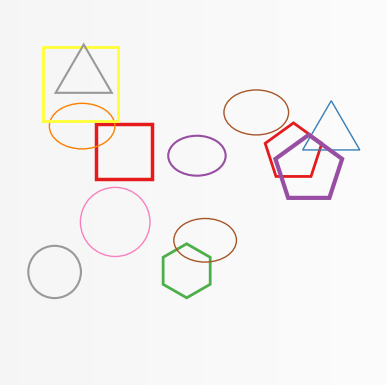[{"shape": "square", "thickness": 2.5, "radius": 0.36, "center": [0.32, 0.607]}, {"shape": "pentagon", "thickness": 2, "radius": 0.38, "center": [0.757, 0.604]}, {"shape": "triangle", "thickness": 1, "radius": 0.43, "center": [0.855, 0.653]}, {"shape": "hexagon", "thickness": 2, "radius": 0.35, "center": [0.482, 0.297]}, {"shape": "pentagon", "thickness": 3, "radius": 0.45, "center": [0.797, 0.559]}, {"shape": "oval", "thickness": 1.5, "radius": 0.37, "center": [0.508, 0.596]}, {"shape": "oval", "thickness": 1, "radius": 0.42, "center": [0.212, 0.672]}, {"shape": "square", "thickness": 2, "radius": 0.49, "center": [0.207, 0.782]}, {"shape": "oval", "thickness": 1, "radius": 0.42, "center": [0.661, 0.708]}, {"shape": "oval", "thickness": 1, "radius": 0.4, "center": [0.529, 0.376]}, {"shape": "circle", "thickness": 1, "radius": 0.45, "center": [0.297, 0.424]}, {"shape": "triangle", "thickness": 1.5, "radius": 0.42, "center": [0.216, 0.801]}, {"shape": "circle", "thickness": 1.5, "radius": 0.34, "center": [0.141, 0.294]}]